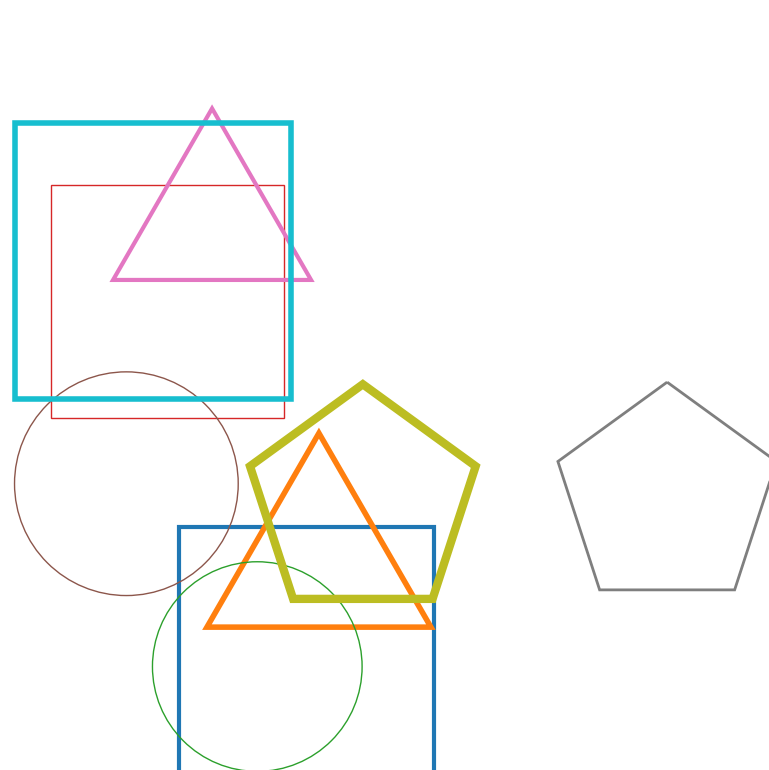[{"shape": "square", "thickness": 1.5, "radius": 0.83, "center": [0.398, 0.15]}, {"shape": "triangle", "thickness": 2, "radius": 0.84, "center": [0.414, 0.27]}, {"shape": "circle", "thickness": 0.5, "radius": 0.68, "center": [0.334, 0.134]}, {"shape": "square", "thickness": 0.5, "radius": 0.76, "center": [0.218, 0.609]}, {"shape": "circle", "thickness": 0.5, "radius": 0.73, "center": [0.164, 0.372]}, {"shape": "triangle", "thickness": 1.5, "radius": 0.74, "center": [0.275, 0.711]}, {"shape": "pentagon", "thickness": 1, "radius": 0.75, "center": [0.866, 0.355]}, {"shape": "pentagon", "thickness": 3, "radius": 0.77, "center": [0.471, 0.347]}, {"shape": "square", "thickness": 2, "radius": 0.9, "center": [0.199, 0.661]}]